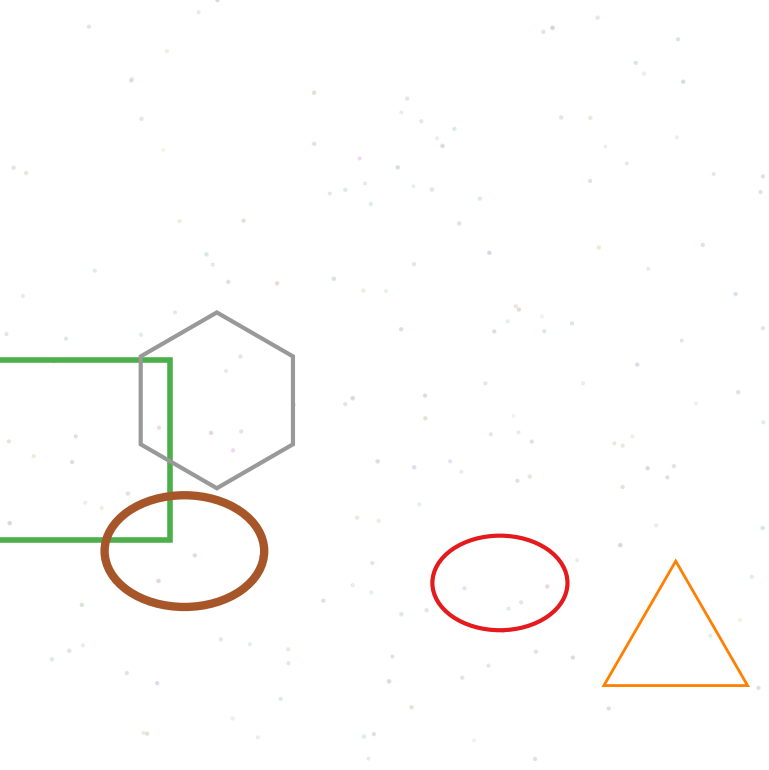[{"shape": "oval", "thickness": 1.5, "radius": 0.44, "center": [0.649, 0.243]}, {"shape": "square", "thickness": 2, "radius": 0.59, "center": [0.103, 0.415]}, {"shape": "triangle", "thickness": 1, "radius": 0.54, "center": [0.878, 0.164]}, {"shape": "oval", "thickness": 3, "radius": 0.52, "center": [0.239, 0.284]}, {"shape": "hexagon", "thickness": 1.5, "radius": 0.57, "center": [0.282, 0.48]}]